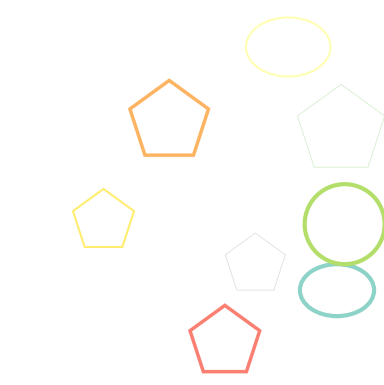[{"shape": "oval", "thickness": 3, "radius": 0.48, "center": [0.875, 0.246]}, {"shape": "oval", "thickness": 1.5, "radius": 0.55, "center": [0.749, 0.878]}, {"shape": "pentagon", "thickness": 2.5, "radius": 0.48, "center": [0.584, 0.112]}, {"shape": "pentagon", "thickness": 2.5, "radius": 0.54, "center": [0.44, 0.684]}, {"shape": "circle", "thickness": 3, "radius": 0.52, "center": [0.895, 0.418]}, {"shape": "pentagon", "thickness": 0.5, "radius": 0.41, "center": [0.663, 0.313]}, {"shape": "pentagon", "thickness": 0.5, "radius": 0.59, "center": [0.886, 0.662]}, {"shape": "pentagon", "thickness": 1.5, "radius": 0.42, "center": [0.269, 0.426]}]